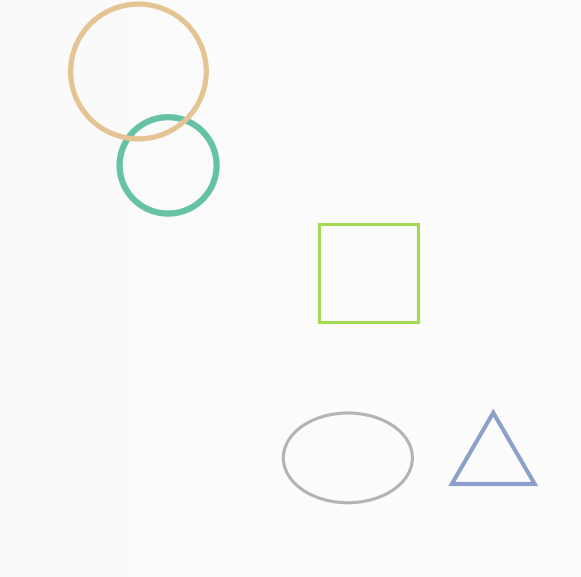[{"shape": "circle", "thickness": 3, "radius": 0.42, "center": [0.289, 0.713]}, {"shape": "triangle", "thickness": 2, "radius": 0.41, "center": [0.849, 0.202]}, {"shape": "square", "thickness": 1.5, "radius": 0.43, "center": [0.633, 0.527]}, {"shape": "circle", "thickness": 2.5, "radius": 0.58, "center": [0.238, 0.875]}, {"shape": "oval", "thickness": 1.5, "radius": 0.56, "center": [0.599, 0.206]}]